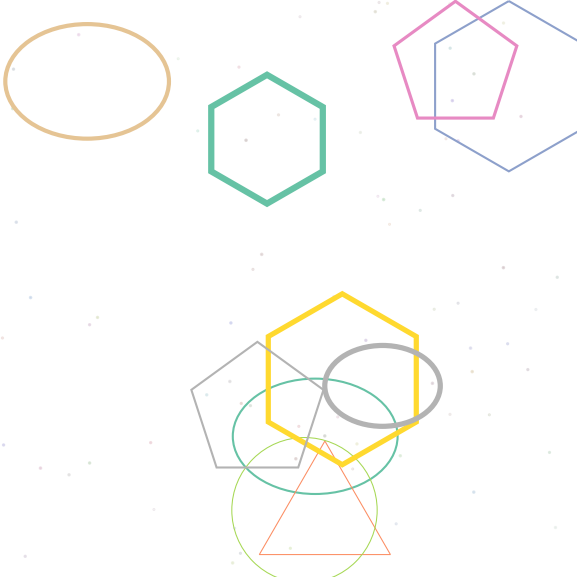[{"shape": "hexagon", "thickness": 3, "radius": 0.56, "center": [0.462, 0.758]}, {"shape": "oval", "thickness": 1, "radius": 0.71, "center": [0.546, 0.244]}, {"shape": "triangle", "thickness": 0.5, "radius": 0.66, "center": [0.563, 0.104]}, {"shape": "hexagon", "thickness": 1, "radius": 0.74, "center": [0.881, 0.85]}, {"shape": "pentagon", "thickness": 1.5, "radius": 0.56, "center": [0.789, 0.885]}, {"shape": "circle", "thickness": 0.5, "radius": 0.63, "center": [0.527, 0.116]}, {"shape": "hexagon", "thickness": 2.5, "radius": 0.74, "center": [0.593, 0.342]}, {"shape": "oval", "thickness": 2, "radius": 0.71, "center": [0.151, 0.858]}, {"shape": "pentagon", "thickness": 1, "radius": 0.6, "center": [0.446, 0.287]}, {"shape": "oval", "thickness": 2.5, "radius": 0.5, "center": [0.662, 0.331]}]